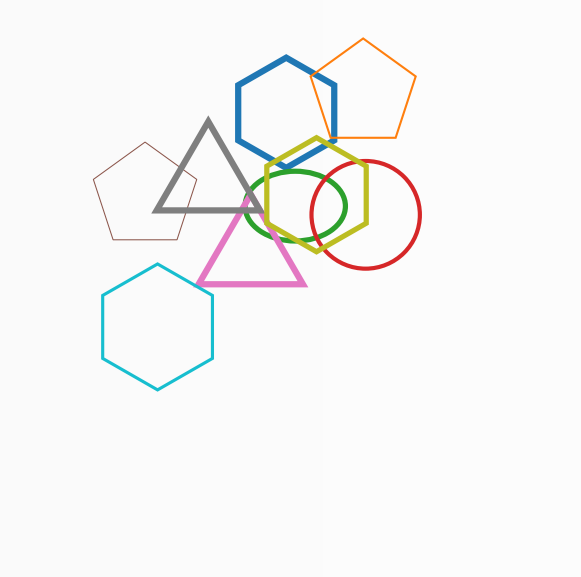[{"shape": "hexagon", "thickness": 3, "radius": 0.48, "center": [0.492, 0.804]}, {"shape": "pentagon", "thickness": 1, "radius": 0.48, "center": [0.625, 0.837]}, {"shape": "oval", "thickness": 2.5, "radius": 0.43, "center": [0.508, 0.642]}, {"shape": "circle", "thickness": 2, "radius": 0.47, "center": [0.629, 0.627]}, {"shape": "pentagon", "thickness": 0.5, "radius": 0.47, "center": [0.25, 0.66]}, {"shape": "triangle", "thickness": 3, "radius": 0.52, "center": [0.431, 0.559]}, {"shape": "triangle", "thickness": 3, "radius": 0.51, "center": [0.358, 0.686]}, {"shape": "hexagon", "thickness": 2.5, "radius": 0.49, "center": [0.545, 0.662]}, {"shape": "hexagon", "thickness": 1.5, "radius": 0.55, "center": [0.271, 0.433]}]